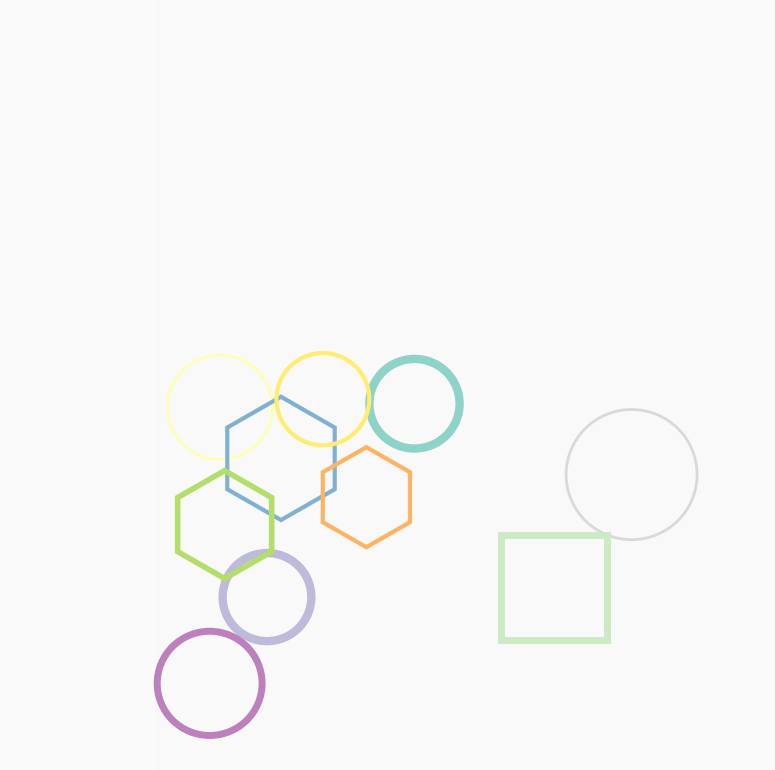[{"shape": "circle", "thickness": 3, "radius": 0.29, "center": [0.535, 0.476]}, {"shape": "circle", "thickness": 1, "radius": 0.34, "center": [0.284, 0.471]}, {"shape": "circle", "thickness": 3, "radius": 0.29, "center": [0.345, 0.225]}, {"shape": "hexagon", "thickness": 1.5, "radius": 0.4, "center": [0.363, 0.405]}, {"shape": "hexagon", "thickness": 1.5, "radius": 0.32, "center": [0.473, 0.354]}, {"shape": "hexagon", "thickness": 2, "radius": 0.35, "center": [0.29, 0.319]}, {"shape": "circle", "thickness": 1, "radius": 0.42, "center": [0.815, 0.384]}, {"shape": "circle", "thickness": 2.5, "radius": 0.34, "center": [0.271, 0.113]}, {"shape": "square", "thickness": 2.5, "radius": 0.34, "center": [0.715, 0.237]}, {"shape": "circle", "thickness": 1.5, "radius": 0.3, "center": [0.417, 0.482]}]